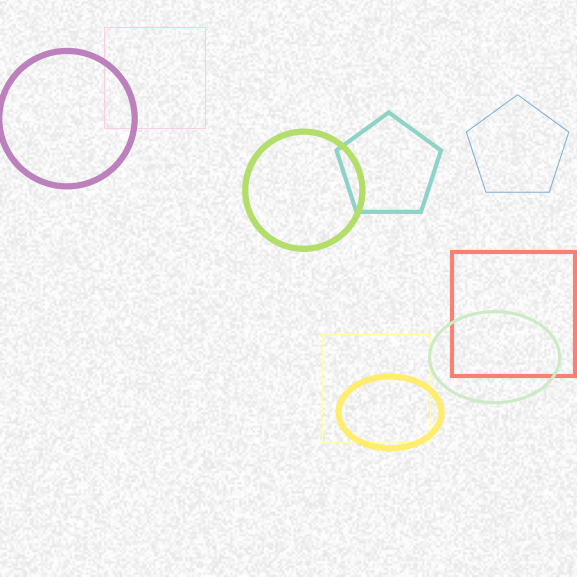[{"shape": "pentagon", "thickness": 2, "radius": 0.48, "center": [0.673, 0.709]}, {"shape": "square", "thickness": 0.5, "radius": 0.47, "center": [0.651, 0.327]}, {"shape": "square", "thickness": 2, "radius": 0.54, "center": [0.889, 0.456]}, {"shape": "pentagon", "thickness": 0.5, "radius": 0.47, "center": [0.896, 0.742]}, {"shape": "circle", "thickness": 3, "radius": 0.51, "center": [0.526, 0.67]}, {"shape": "square", "thickness": 0.5, "radius": 0.44, "center": [0.267, 0.865]}, {"shape": "circle", "thickness": 3, "radius": 0.59, "center": [0.116, 0.794]}, {"shape": "oval", "thickness": 1.5, "radius": 0.56, "center": [0.856, 0.381]}, {"shape": "oval", "thickness": 3, "radius": 0.44, "center": [0.675, 0.285]}]